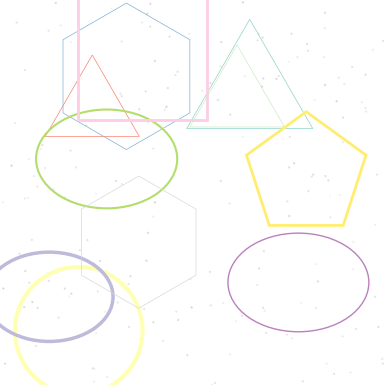[{"shape": "triangle", "thickness": 0.5, "radius": 0.95, "center": [0.649, 0.761]}, {"shape": "circle", "thickness": 3, "radius": 0.83, "center": [0.204, 0.141]}, {"shape": "oval", "thickness": 2.5, "radius": 0.83, "center": [0.128, 0.229]}, {"shape": "triangle", "thickness": 0.5, "radius": 0.7, "center": [0.24, 0.716]}, {"shape": "hexagon", "thickness": 0.5, "radius": 0.95, "center": [0.328, 0.802]}, {"shape": "oval", "thickness": 1.5, "radius": 0.92, "center": [0.277, 0.587]}, {"shape": "square", "thickness": 2, "radius": 0.83, "center": [0.37, 0.854]}, {"shape": "hexagon", "thickness": 0.5, "radius": 0.86, "center": [0.36, 0.371]}, {"shape": "oval", "thickness": 1, "radius": 0.92, "center": [0.775, 0.266]}, {"shape": "triangle", "thickness": 0.5, "radius": 0.71, "center": [0.616, 0.741]}, {"shape": "pentagon", "thickness": 2, "radius": 0.82, "center": [0.795, 0.547]}]